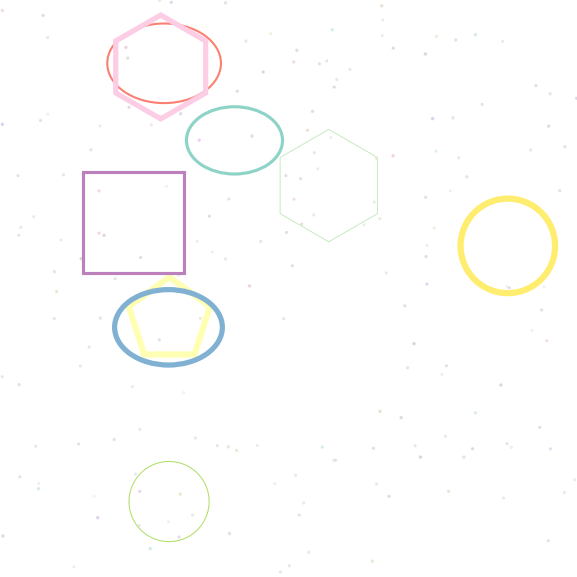[{"shape": "oval", "thickness": 1.5, "radius": 0.42, "center": [0.406, 0.756]}, {"shape": "pentagon", "thickness": 3, "radius": 0.37, "center": [0.293, 0.445]}, {"shape": "oval", "thickness": 1, "radius": 0.49, "center": [0.284, 0.89]}, {"shape": "oval", "thickness": 2.5, "radius": 0.47, "center": [0.292, 0.432]}, {"shape": "circle", "thickness": 0.5, "radius": 0.35, "center": [0.293, 0.131]}, {"shape": "hexagon", "thickness": 2.5, "radius": 0.45, "center": [0.278, 0.883]}, {"shape": "square", "thickness": 1.5, "radius": 0.44, "center": [0.231, 0.613]}, {"shape": "hexagon", "thickness": 0.5, "radius": 0.49, "center": [0.569, 0.678]}, {"shape": "circle", "thickness": 3, "radius": 0.41, "center": [0.879, 0.573]}]